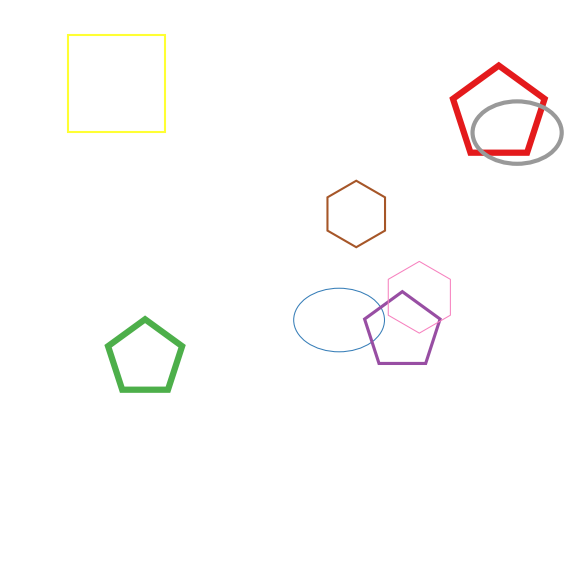[{"shape": "pentagon", "thickness": 3, "radius": 0.42, "center": [0.864, 0.802]}, {"shape": "oval", "thickness": 0.5, "radius": 0.39, "center": [0.587, 0.445]}, {"shape": "pentagon", "thickness": 3, "radius": 0.34, "center": [0.251, 0.379]}, {"shape": "pentagon", "thickness": 1.5, "radius": 0.34, "center": [0.697, 0.425]}, {"shape": "square", "thickness": 1, "radius": 0.42, "center": [0.202, 0.855]}, {"shape": "hexagon", "thickness": 1, "radius": 0.29, "center": [0.617, 0.629]}, {"shape": "hexagon", "thickness": 0.5, "radius": 0.31, "center": [0.726, 0.484]}, {"shape": "oval", "thickness": 2, "radius": 0.39, "center": [0.895, 0.77]}]